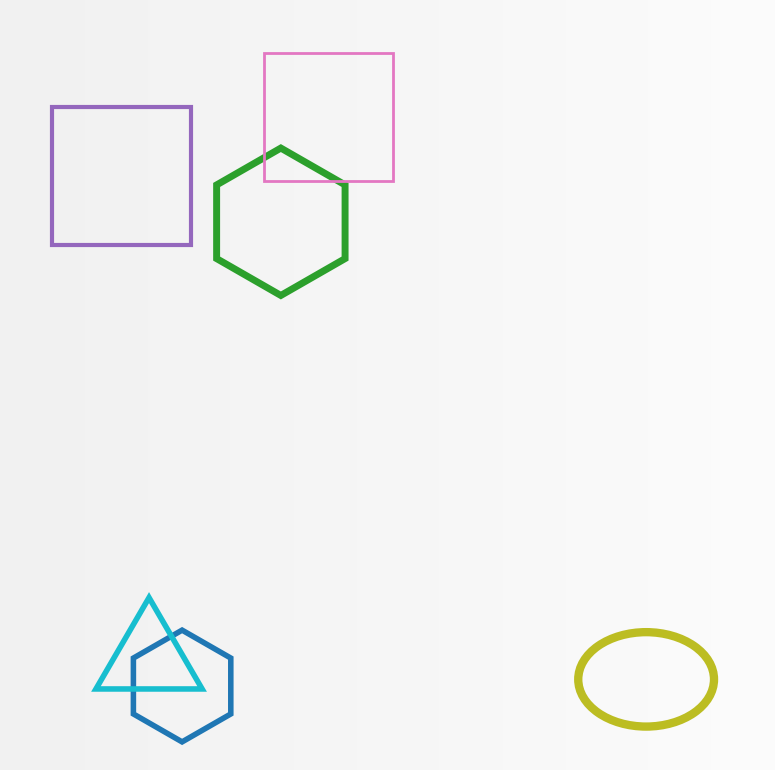[{"shape": "hexagon", "thickness": 2, "radius": 0.36, "center": [0.235, 0.109]}, {"shape": "hexagon", "thickness": 2.5, "radius": 0.48, "center": [0.362, 0.712]}, {"shape": "square", "thickness": 1.5, "radius": 0.45, "center": [0.157, 0.772]}, {"shape": "square", "thickness": 1, "radius": 0.42, "center": [0.424, 0.848]}, {"shape": "oval", "thickness": 3, "radius": 0.44, "center": [0.834, 0.118]}, {"shape": "triangle", "thickness": 2, "radius": 0.4, "center": [0.192, 0.145]}]